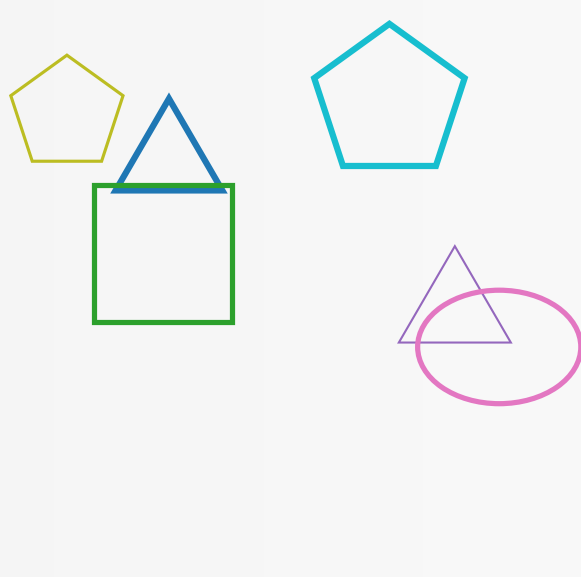[{"shape": "triangle", "thickness": 3, "radius": 0.53, "center": [0.291, 0.722]}, {"shape": "square", "thickness": 2.5, "radius": 0.59, "center": [0.28, 0.561]}, {"shape": "triangle", "thickness": 1, "radius": 0.56, "center": [0.783, 0.462]}, {"shape": "oval", "thickness": 2.5, "radius": 0.7, "center": [0.859, 0.398]}, {"shape": "pentagon", "thickness": 1.5, "radius": 0.51, "center": [0.115, 0.802]}, {"shape": "pentagon", "thickness": 3, "radius": 0.68, "center": [0.67, 0.822]}]